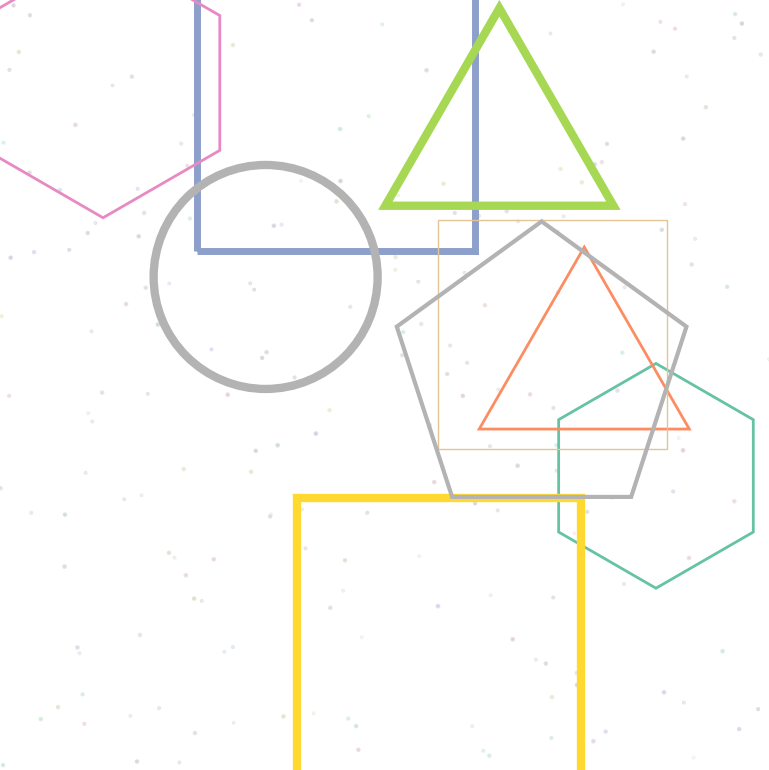[{"shape": "hexagon", "thickness": 1, "radius": 0.73, "center": [0.852, 0.382]}, {"shape": "triangle", "thickness": 1, "radius": 0.79, "center": [0.759, 0.522]}, {"shape": "square", "thickness": 2.5, "radius": 0.9, "center": [0.436, 0.854]}, {"shape": "hexagon", "thickness": 1, "radius": 0.88, "center": [0.134, 0.892]}, {"shape": "triangle", "thickness": 3, "radius": 0.86, "center": [0.649, 0.818]}, {"shape": "square", "thickness": 3, "radius": 0.92, "center": [0.57, 0.169]}, {"shape": "square", "thickness": 0.5, "radius": 0.74, "center": [0.718, 0.566]}, {"shape": "pentagon", "thickness": 1.5, "radius": 0.99, "center": [0.703, 0.515]}, {"shape": "circle", "thickness": 3, "radius": 0.73, "center": [0.345, 0.64]}]